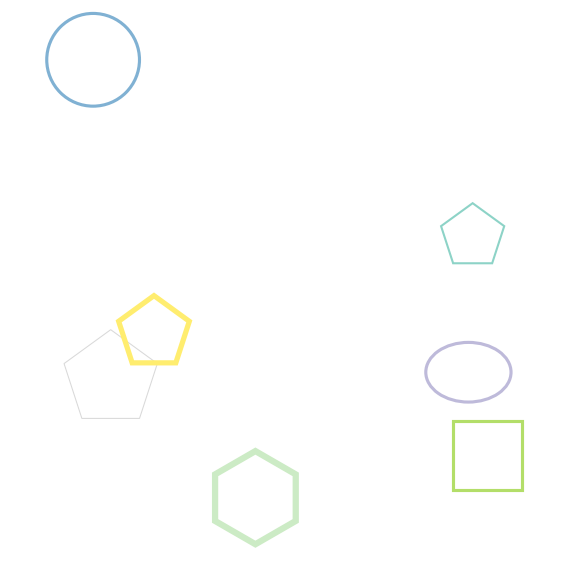[{"shape": "pentagon", "thickness": 1, "radius": 0.29, "center": [0.818, 0.59]}, {"shape": "oval", "thickness": 1.5, "radius": 0.37, "center": [0.811, 0.355]}, {"shape": "circle", "thickness": 1.5, "radius": 0.4, "center": [0.161, 0.896]}, {"shape": "square", "thickness": 1.5, "radius": 0.3, "center": [0.845, 0.211]}, {"shape": "pentagon", "thickness": 0.5, "radius": 0.42, "center": [0.192, 0.343]}, {"shape": "hexagon", "thickness": 3, "radius": 0.4, "center": [0.442, 0.137]}, {"shape": "pentagon", "thickness": 2.5, "radius": 0.32, "center": [0.267, 0.423]}]